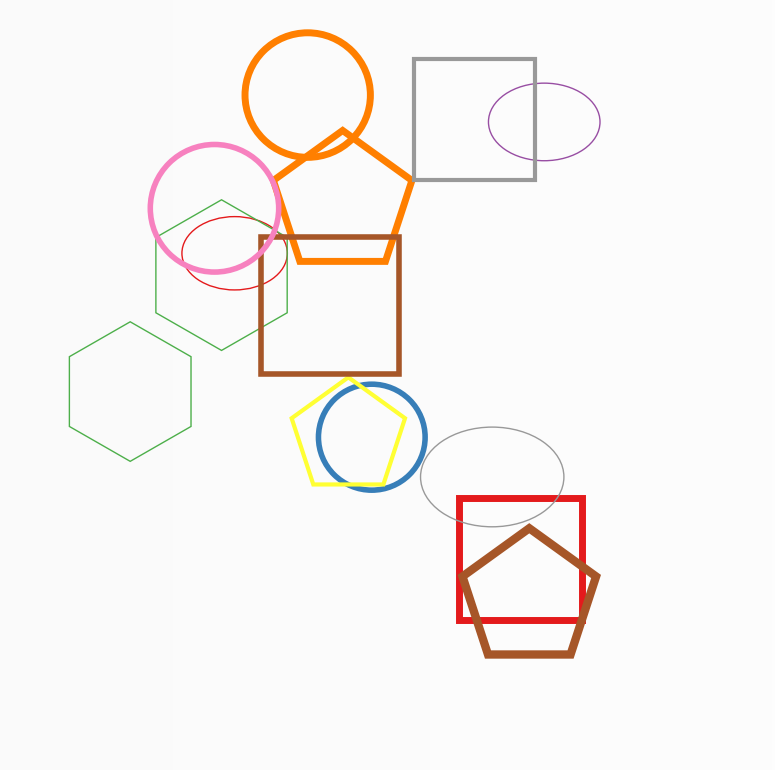[{"shape": "oval", "thickness": 0.5, "radius": 0.34, "center": [0.303, 0.671]}, {"shape": "square", "thickness": 2.5, "radius": 0.4, "center": [0.672, 0.274]}, {"shape": "circle", "thickness": 2, "radius": 0.34, "center": [0.48, 0.432]}, {"shape": "hexagon", "thickness": 0.5, "radius": 0.45, "center": [0.168, 0.491]}, {"shape": "hexagon", "thickness": 0.5, "radius": 0.49, "center": [0.286, 0.643]}, {"shape": "oval", "thickness": 0.5, "radius": 0.36, "center": [0.702, 0.842]}, {"shape": "pentagon", "thickness": 2.5, "radius": 0.47, "center": [0.442, 0.737]}, {"shape": "circle", "thickness": 2.5, "radius": 0.4, "center": [0.397, 0.877]}, {"shape": "pentagon", "thickness": 1.5, "radius": 0.38, "center": [0.449, 0.433]}, {"shape": "square", "thickness": 2, "radius": 0.45, "center": [0.426, 0.603]}, {"shape": "pentagon", "thickness": 3, "radius": 0.45, "center": [0.683, 0.223]}, {"shape": "circle", "thickness": 2, "radius": 0.41, "center": [0.277, 0.73]}, {"shape": "square", "thickness": 1.5, "radius": 0.39, "center": [0.612, 0.845]}, {"shape": "oval", "thickness": 0.5, "radius": 0.46, "center": [0.635, 0.381]}]